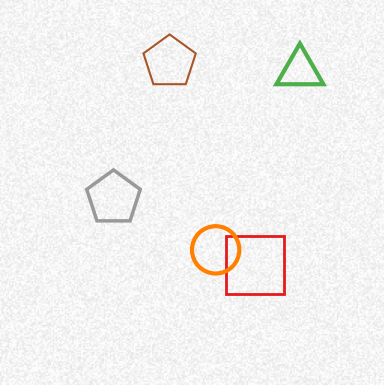[{"shape": "square", "thickness": 2, "radius": 0.38, "center": [0.663, 0.312]}, {"shape": "triangle", "thickness": 3, "radius": 0.35, "center": [0.779, 0.816]}, {"shape": "circle", "thickness": 3, "radius": 0.31, "center": [0.56, 0.351]}, {"shape": "pentagon", "thickness": 1.5, "radius": 0.36, "center": [0.441, 0.839]}, {"shape": "pentagon", "thickness": 2.5, "radius": 0.37, "center": [0.295, 0.485]}]